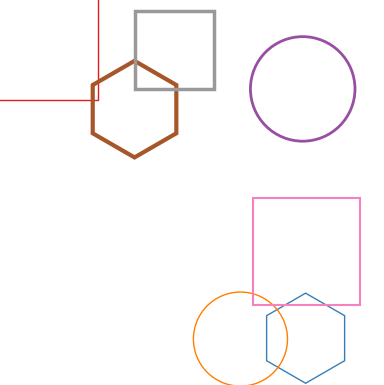[{"shape": "square", "thickness": 1, "radius": 0.67, "center": [0.121, 0.874]}, {"shape": "hexagon", "thickness": 1, "radius": 0.58, "center": [0.794, 0.122]}, {"shape": "circle", "thickness": 2, "radius": 0.68, "center": [0.786, 0.769]}, {"shape": "circle", "thickness": 1, "radius": 0.61, "center": [0.625, 0.119]}, {"shape": "hexagon", "thickness": 3, "radius": 0.63, "center": [0.349, 0.716]}, {"shape": "square", "thickness": 1.5, "radius": 0.7, "center": [0.797, 0.347]}, {"shape": "square", "thickness": 2.5, "radius": 0.51, "center": [0.453, 0.87]}]